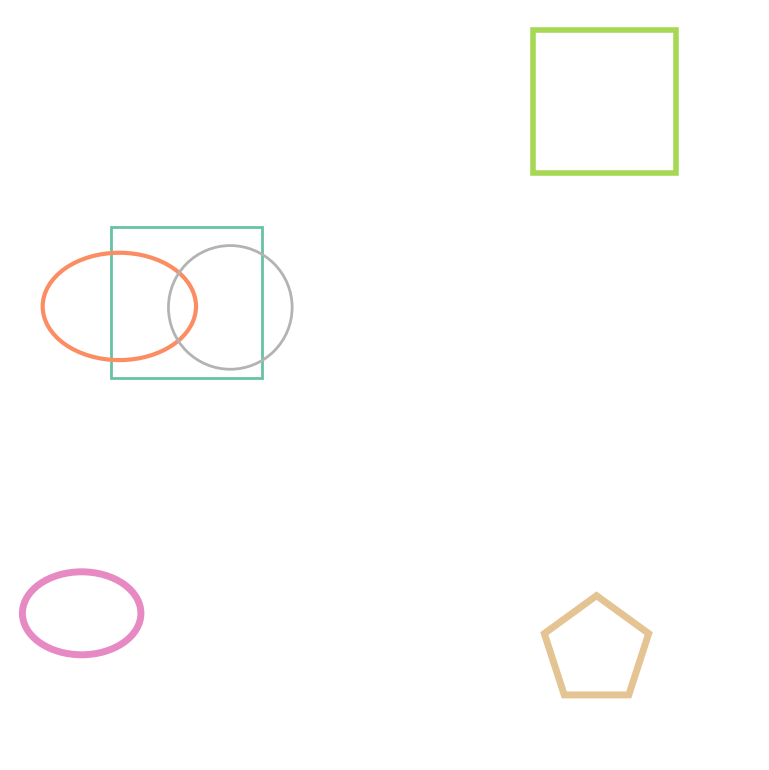[{"shape": "square", "thickness": 1, "radius": 0.49, "center": [0.243, 0.607]}, {"shape": "oval", "thickness": 1.5, "radius": 0.5, "center": [0.155, 0.602]}, {"shape": "oval", "thickness": 2.5, "radius": 0.38, "center": [0.106, 0.204]}, {"shape": "square", "thickness": 2, "radius": 0.46, "center": [0.785, 0.868]}, {"shape": "pentagon", "thickness": 2.5, "radius": 0.36, "center": [0.775, 0.155]}, {"shape": "circle", "thickness": 1, "radius": 0.4, "center": [0.299, 0.601]}]